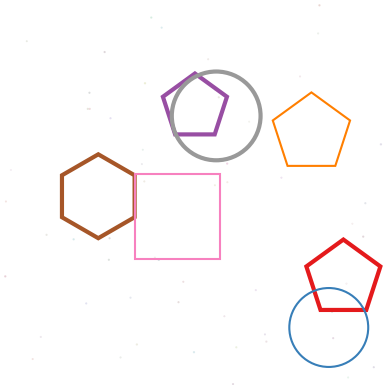[{"shape": "pentagon", "thickness": 3, "radius": 0.51, "center": [0.892, 0.277]}, {"shape": "circle", "thickness": 1.5, "radius": 0.51, "center": [0.854, 0.149]}, {"shape": "pentagon", "thickness": 3, "radius": 0.44, "center": [0.506, 0.722]}, {"shape": "pentagon", "thickness": 1.5, "radius": 0.53, "center": [0.809, 0.654]}, {"shape": "hexagon", "thickness": 3, "radius": 0.54, "center": [0.255, 0.49]}, {"shape": "square", "thickness": 1.5, "radius": 0.55, "center": [0.46, 0.437]}, {"shape": "circle", "thickness": 3, "radius": 0.58, "center": [0.562, 0.699]}]